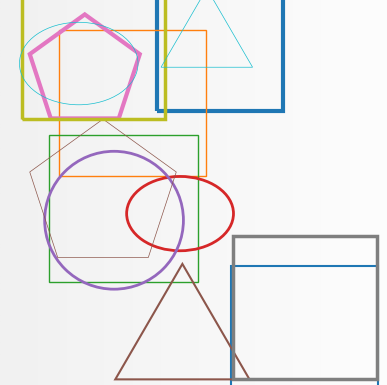[{"shape": "square", "thickness": 3, "radius": 0.81, "center": [0.568, 0.874]}, {"shape": "square", "thickness": 1.5, "radius": 0.95, "center": [0.785, 0.119]}, {"shape": "square", "thickness": 1, "radius": 0.95, "center": [0.342, 0.732]}, {"shape": "square", "thickness": 1, "radius": 0.96, "center": [0.319, 0.458]}, {"shape": "oval", "thickness": 2, "radius": 0.69, "center": [0.465, 0.445]}, {"shape": "circle", "thickness": 2, "radius": 0.9, "center": [0.294, 0.428]}, {"shape": "pentagon", "thickness": 0.5, "radius": 0.99, "center": [0.266, 0.492]}, {"shape": "triangle", "thickness": 1.5, "radius": 1.0, "center": [0.471, 0.115]}, {"shape": "pentagon", "thickness": 3, "radius": 0.75, "center": [0.219, 0.813]}, {"shape": "square", "thickness": 2.5, "radius": 0.93, "center": [0.787, 0.202]}, {"shape": "square", "thickness": 2.5, "radius": 0.92, "center": [0.241, 0.876]}, {"shape": "oval", "thickness": 0.5, "radius": 0.77, "center": [0.203, 0.835]}, {"shape": "triangle", "thickness": 0.5, "radius": 0.68, "center": [0.534, 0.894]}]